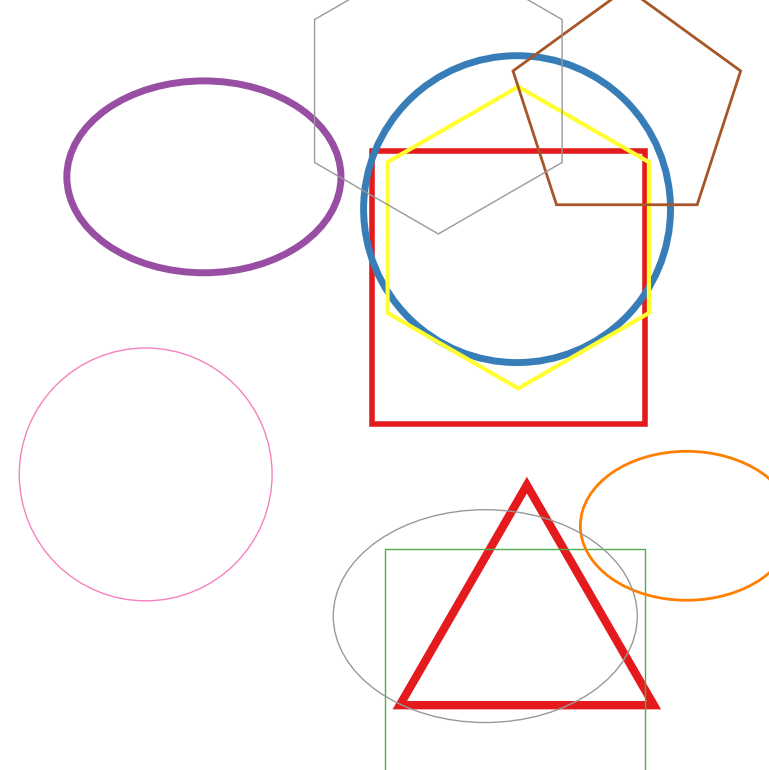[{"shape": "triangle", "thickness": 3, "radius": 0.95, "center": [0.684, 0.179]}, {"shape": "square", "thickness": 2, "radius": 0.89, "center": [0.66, 0.627]}, {"shape": "circle", "thickness": 2.5, "radius": 1.0, "center": [0.672, 0.728]}, {"shape": "square", "thickness": 0.5, "radius": 0.84, "center": [0.669, 0.119]}, {"shape": "oval", "thickness": 2.5, "radius": 0.89, "center": [0.265, 0.77]}, {"shape": "oval", "thickness": 1, "radius": 0.69, "center": [0.892, 0.317]}, {"shape": "hexagon", "thickness": 1.5, "radius": 0.98, "center": [0.673, 0.691]}, {"shape": "pentagon", "thickness": 1, "radius": 0.78, "center": [0.814, 0.86]}, {"shape": "circle", "thickness": 0.5, "radius": 0.82, "center": [0.189, 0.384]}, {"shape": "oval", "thickness": 0.5, "radius": 0.99, "center": [0.63, 0.2]}, {"shape": "hexagon", "thickness": 0.5, "radius": 0.93, "center": [0.569, 0.882]}]